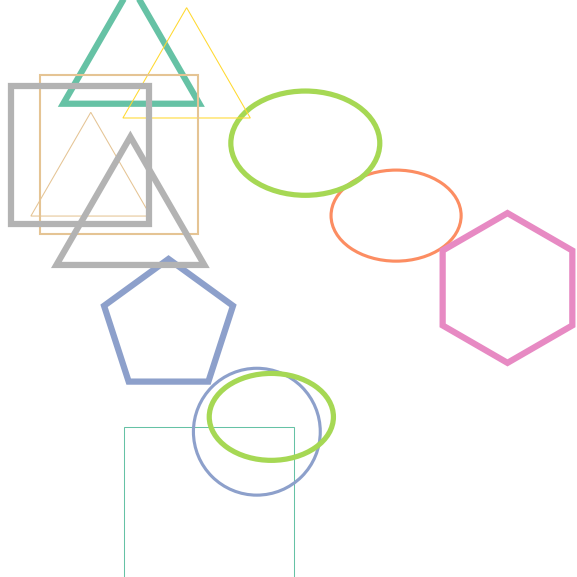[{"shape": "triangle", "thickness": 3, "radius": 0.68, "center": [0.227, 0.888]}, {"shape": "square", "thickness": 0.5, "radius": 0.73, "center": [0.362, 0.113]}, {"shape": "oval", "thickness": 1.5, "radius": 0.56, "center": [0.686, 0.626]}, {"shape": "pentagon", "thickness": 3, "radius": 0.59, "center": [0.292, 0.433]}, {"shape": "circle", "thickness": 1.5, "radius": 0.55, "center": [0.445, 0.252]}, {"shape": "hexagon", "thickness": 3, "radius": 0.65, "center": [0.879, 0.5]}, {"shape": "oval", "thickness": 2.5, "radius": 0.64, "center": [0.529, 0.751]}, {"shape": "oval", "thickness": 2.5, "radius": 0.54, "center": [0.47, 0.277]}, {"shape": "triangle", "thickness": 0.5, "radius": 0.64, "center": [0.323, 0.859]}, {"shape": "square", "thickness": 1, "radius": 0.69, "center": [0.206, 0.731]}, {"shape": "triangle", "thickness": 0.5, "radius": 0.6, "center": [0.157, 0.685]}, {"shape": "square", "thickness": 3, "radius": 0.6, "center": [0.139, 0.732]}, {"shape": "triangle", "thickness": 3, "radius": 0.74, "center": [0.226, 0.614]}]